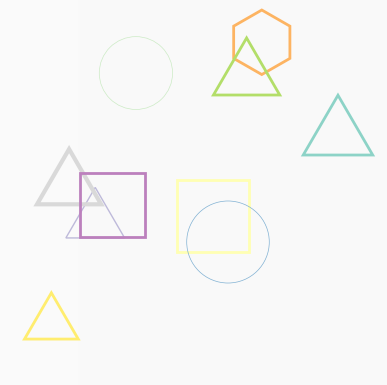[{"shape": "triangle", "thickness": 2, "radius": 0.52, "center": [0.872, 0.649]}, {"shape": "square", "thickness": 2, "radius": 0.47, "center": [0.55, 0.44]}, {"shape": "triangle", "thickness": 1, "radius": 0.44, "center": [0.246, 0.426]}, {"shape": "circle", "thickness": 0.5, "radius": 0.53, "center": [0.588, 0.371]}, {"shape": "hexagon", "thickness": 2, "radius": 0.42, "center": [0.676, 0.89]}, {"shape": "triangle", "thickness": 2, "radius": 0.49, "center": [0.636, 0.803]}, {"shape": "triangle", "thickness": 3, "radius": 0.48, "center": [0.178, 0.517]}, {"shape": "square", "thickness": 2, "radius": 0.42, "center": [0.29, 0.468]}, {"shape": "circle", "thickness": 0.5, "radius": 0.47, "center": [0.351, 0.81]}, {"shape": "triangle", "thickness": 2, "radius": 0.4, "center": [0.133, 0.159]}]